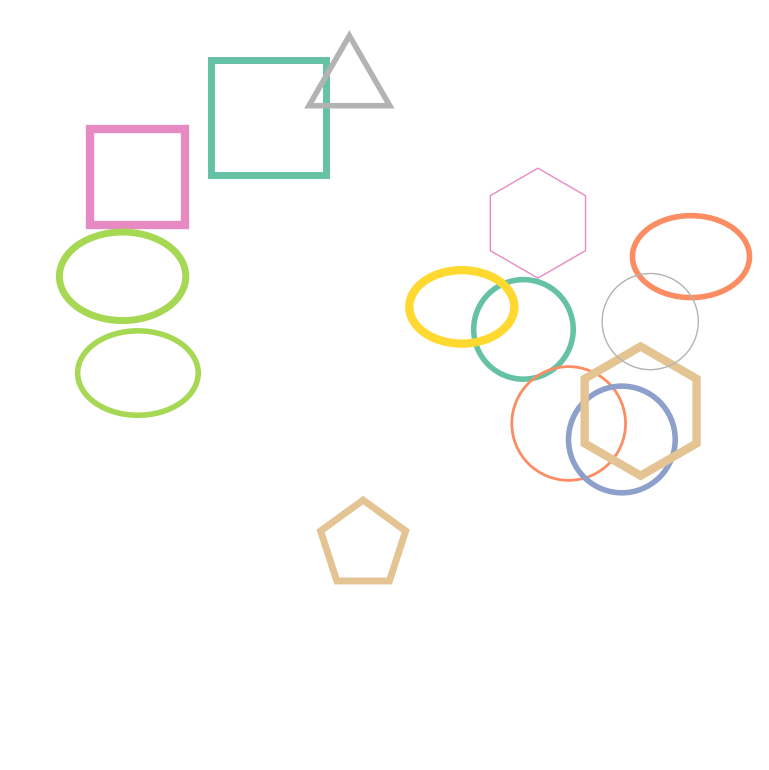[{"shape": "square", "thickness": 2.5, "radius": 0.37, "center": [0.348, 0.847]}, {"shape": "circle", "thickness": 2, "radius": 0.32, "center": [0.68, 0.572]}, {"shape": "oval", "thickness": 2, "radius": 0.38, "center": [0.897, 0.667]}, {"shape": "circle", "thickness": 1, "radius": 0.37, "center": [0.739, 0.45]}, {"shape": "circle", "thickness": 2, "radius": 0.35, "center": [0.808, 0.429]}, {"shape": "hexagon", "thickness": 0.5, "radius": 0.36, "center": [0.699, 0.71]}, {"shape": "square", "thickness": 3, "radius": 0.31, "center": [0.179, 0.77]}, {"shape": "oval", "thickness": 2, "radius": 0.39, "center": [0.179, 0.516]}, {"shape": "oval", "thickness": 2.5, "radius": 0.41, "center": [0.159, 0.641]}, {"shape": "oval", "thickness": 3, "radius": 0.34, "center": [0.6, 0.601]}, {"shape": "hexagon", "thickness": 3, "radius": 0.42, "center": [0.832, 0.466]}, {"shape": "pentagon", "thickness": 2.5, "radius": 0.29, "center": [0.472, 0.292]}, {"shape": "triangle", "thickness": 2, "radius": 0.3, "center": [0.454, 0.893]}, {"shape": "circle", "thickness": 0.5, "radius": 0.31, "center": [0.844, 0.582]}]